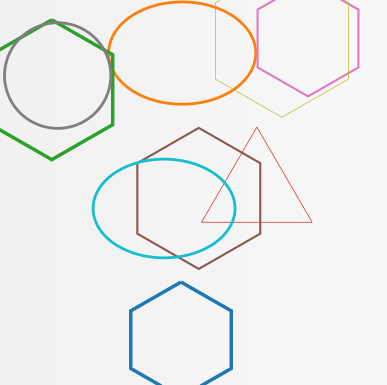[{"shape": "hexagon", "thickness": 2.5, "radius": 0.75, "center": [0.467, 0.118]}, {"shape": "oval", "thickness": 2, "radius": 0.95, "center": [0.47, 0.862]}, {"shape": "hexagon", "thickness": 2.5, "radius": 0.91, "center": [0.134, 0.767]}, {"shape": "triangle", "thickness": 0.5, "radius": 0.82, "center": [0.663, 0.505]}, {"shape": "hexagon", "thickness": 1.5, "radius": 0.92, "center": [0.513, 0.485]}, {"shape": "hexagon", "thickness": 1.5, "radius": 0.75, "center": [0.795, 0.9]}, {"shape": "circle", "thickness": 2, "radius": 0.69, "center": [0.149, 0.804]}, {"shape": "hexagon", "thickness": 0.5, "radius": 0.99, "center": [0.727, 0.894]}, {"shape": "oval", "thickness": 2, "radius": 0.92, "center": [0.423, 0.459]}]